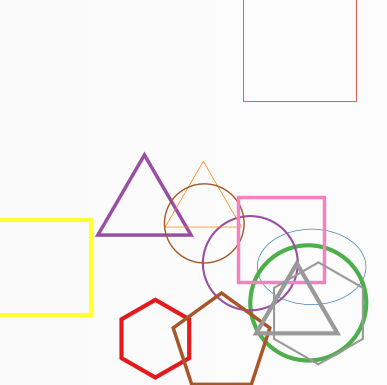[{"shape": "hexagon", "thickness": 3, "radius": 0.5, "center": [0.401, 0.12]}, {"shape": "square", "thickness": 0.5, "radius": 0.73, "center": [0.773, 0.882]}, {"shape": "oval", "thickness": 0.5, "radius": 0.7, "center": [0.804, 0.307]}, {"shape": "circle", "thickness": 3, "radius": 0.75, "center": [0.796, 0.213]}, {"shape": "triangle", "thickness": 2.5, "radius": 0.69, "center": [0.373, 0.459]}, {"shape": "circle", "thickness": 1.5, "radius": 0.61, "center": [0.646, 0.316]}, {"shape": "triangle", "thickness": 0.5, "radius": 0.57, "center": [0.525, 0.467]}, {"shape": "square", "thickness": 3, "radius": 0.62, "center": [0.11, 0.305]}, {"shape": "circle", "thickness": 1, "radius": 0.51, "center": [0.527, 0.42]}, {"shape": "pentagon", "thickness": 2.5, "radius": 0.66, "center": [0.572, 0.108]}, {"shape": "square", "thickness": 2.5, "radius": 0.55, "center": [0.725, 0.378]}, {"shape": "hexagon", "thickness": 1.5, "radius": 0.66, "center": [0.822, 0.186]}, {"shape": "triangle", "thickness": 3, "radius": 0.61, "center": [0.766, 0.195]}]